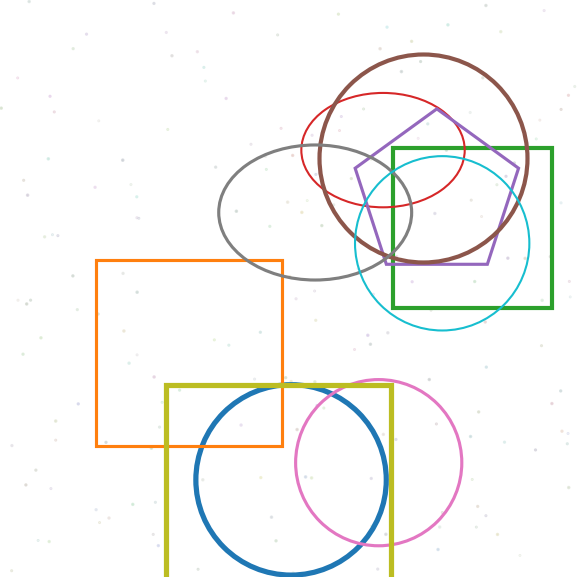[{"shape": "circle", "thickness": 2.5, "radius": 0.82, "center": [0.504, 0.168]}, {"shape": "square", "thickness": 1.5, "radius": 0.8, "center": [0.327, 0.388]}, {"shape": "square", "thickness": 2, "radius": 0.69, "center": [0.818, 0.605]}, {"shape": "oval", "thickness": 1, "radius": 0.71, "center": [0.663, 0.739]}, {"shape": "pentagon", "thickness": 1.5, "radius": 0.74, "center": [0.756, 0.662]}, {"shape": "circle", "thickness": 2, "radius": 0.9, "center": [0.733, 0.725]}, {"shape": "circle", "thickness": 1.5, "radius": 0.72, "center": [0.656, 0.198]}, {"shape": "oval", "thickness": 1.5, "radius": 0.84, "center": [0.546, 0.631]}, {"shape": "square", "thickness": 2.5, "radius": 0.97, "center": [0.482, 0.139]}, {"shape": "circle", "thickness": 1, "radius": 0.75, "center": [0.766, 0.578]}]